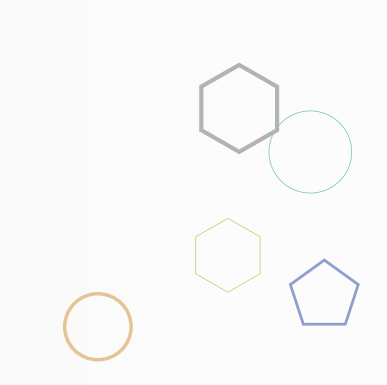[{"shape": "circle", "thickness": 0.5, "radius": 0.53, "center": [0.801, 0.605]}, {"shape": "pentagon", "thickness": 2, "radius": 0.46, "center": [0.837, 0.232]}, {"shape": "hexagon", "thickness": 0.5, "radius": 0.48, "center": [0.588, 0.337]}, {"shape": "circle", "thickness": 2.5, "radius": 0.43, "center": [0.253, 0.151]}, {"shape": "hexagon", "thickness": 3, "radius": 0.56, "center": [0.617, 0.718]}]